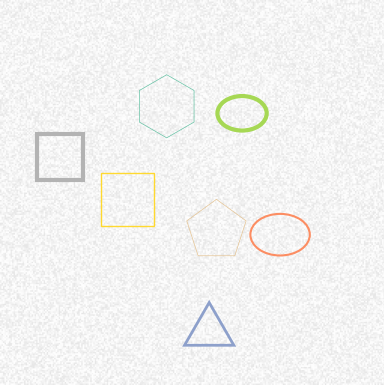[{"shape": "hexagon", "thickness": 0.5, "radius": 0.41, "center": [0.433, 0.724]}, {"shape": "oval", "thickness": 1.5, "radius": 0.39, "center": [0.728, 0.39]}, {"shape": "triangle", "thickness": 2, "radius": 0.37, "center": [0.543, 0.14]}, {"shape": "oval", "thickness": 3, "radius": 0.32, "center": [0.629, 0.706]}, {"shape": "square", "thickness": 1, "radius": 0.34, "center": [0.331, 0.481]}, {"shape": "pentagon", "thickness": 0.5, "radius": 0.41, "center": [0.562, 0.401]}, {"shape": "square", "thickness": 3, "radius": 0.3, "center": [0.155, 0.593]}]